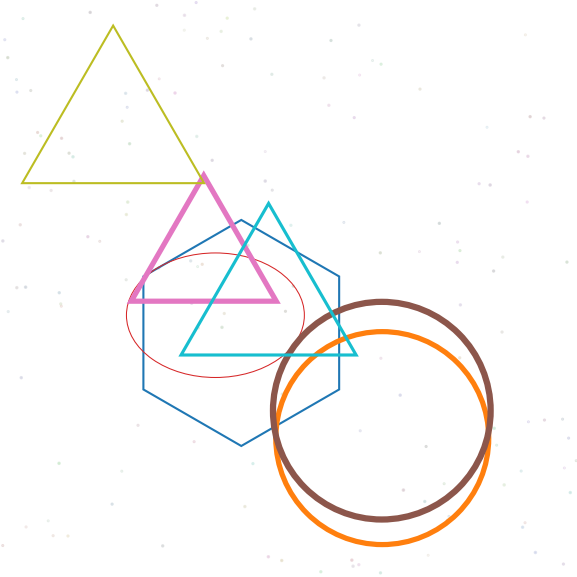[{"shape": "hexagon", "thickness": 1, "radius": 0.98, "center": [0.418, 0.423]}, {"shape": "circle", "thickness": 2.5, "radius": 0.92, "center": [0.662, 0.241]}, {"shape": "oval", "thickness": 0.5, "radius": 0.77, "center": [0.373, 0.453]}, {"shape": "circle", "thickness": 3, "radius": 0.94, "center": [0.661, 0.288]}, {"shape": "triangle", "thickness": 2.5, "radius": 0.73, "center": [0.353, 0.55]}, {"shape": "triangle", "thickness": 1, "radius": 0.91, "center": [0.196, 0.773]}, {"shape": "triangle", "thickness": 1.5, "radius": 0.87, "center": [0.465, 0.472]}]